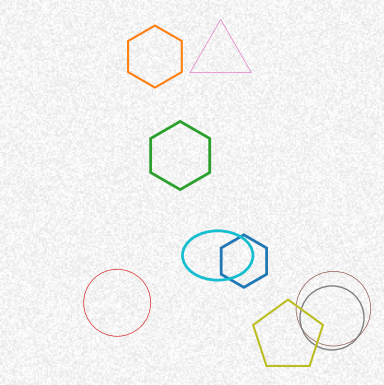[{"shape": "hexagon", "thickness": 2, "radius": 0.34, "center": [0.633, 0.322]}, {"shape": "hexagon", "thickness": 1.5, "radius": 0.4, "center": [0.402, 0.853]}, {"shape": "hexagon", "thickness": 2, "radius": 0.44, "center": [0.468, 0.596]}, {"shape": "circle", "thickness": 0.5, "radius": 0.44, "center": [0.304, 0.214]}, {"shape": "circle", "thickness": 0.5, "radius": 0.48, "center": [0.866, 0.198]}, {"shape": "triangle", "thickness": 0.5, "radius": 0.46, "center": [0.573, 0.857]}, {"shape": "circle", "thickness": 1, "radius": 0.42, "center": [0.862, 0.174]}, {"shape": "pentagon", "thickness": 1.5, "radius": 0.48, "center": [0.748, 0.126]}, {"shape": "oval", "thickness": 2, "radius": 0.46, "center": [0.566, 0.336]}]